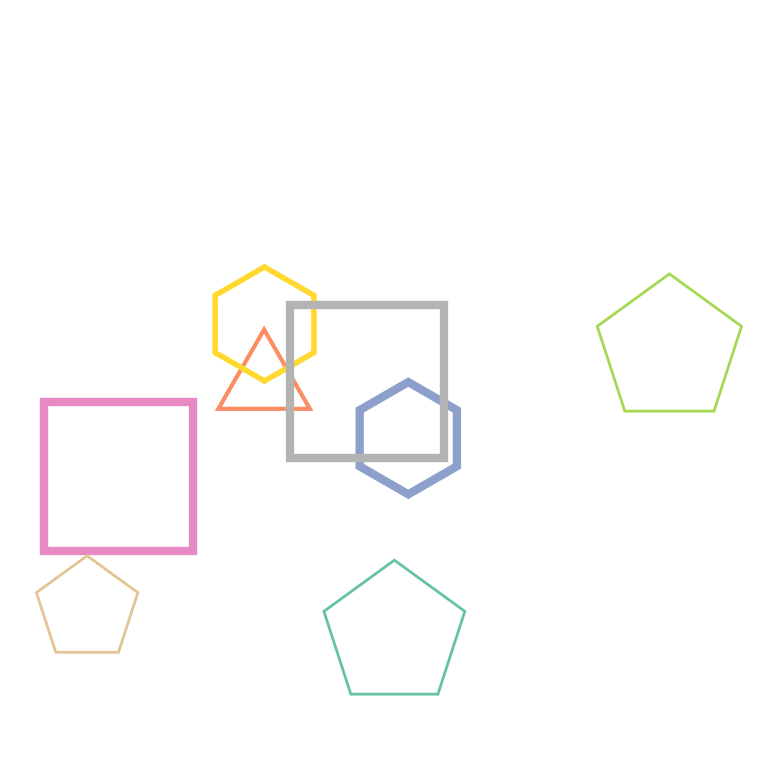[{"shape": "pentagon", "thickness": 1, "radius": 0.48, "center": [0.512, 0.176]}, {"shape": "triangle", "thickness": 1.5, "radius": 0.34, "center": [0.343, 0.503]}, {"shape": "hexagon", "thickness": 3, "radius": 0.36, "center": [0.53, 0.431]}, {"shape": "square", "thickness": 3, "radius": 0.48, "center": [0.154, 0.381]}, {"shape": "pentagon", "thickness": 1, "radius": 0.49, "center": [0.869, 0.546]}, {"shape": "hexagon", "thickness": 2, "radius": 0.37, "center": [0.344, 0.579]}, {"shape": "pentagon", "thickness": 1, "radius": 0.35, "center": [0.113, 0.209]}, {"shape": "square", "thickness": 3, "radius": 0.5, "center": [0.477, 0.505]}]